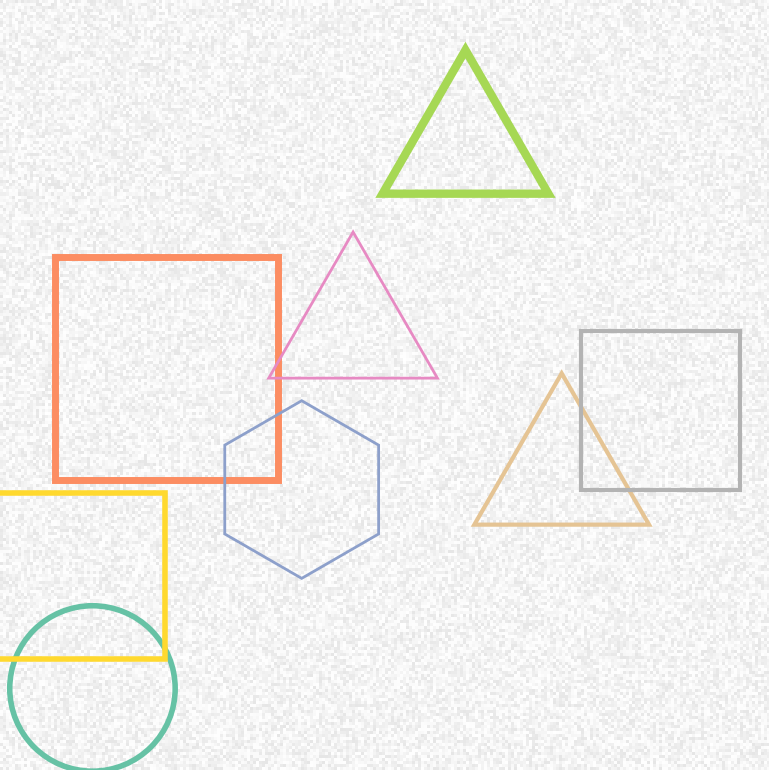[{"shape": "circle", "thickness": 2, "radius": 0.54, "center": [0.12, 0.106]}, {"shape": "square", "thickness": 2.5, "radius": 0.72, "center": [0.216, 0.522]}, {"shape": "hexagon", "thickness": 1, "radius": 0.58, "center": [0.392, 0.364]}, {"shape": "triangle", "thickness": 1, "radius": 0.63, "center": [0.459, 0.572]}, {"shape": "triangle", "thickness": 3, "radius": 0.62, "center": [0.605, 0.811]}, {"shape": "square", "thickness": 2, "radius": 0.54, "center": [0.106, 0.252]}, {"shape": "triangle", "thickness": 1.5, "radius": 0.66, "center": [0.729, 0.384]}, {"shape": "square", "thickness": 1.5, "radius": 0.52, "center": [0.858, 0.467]}]